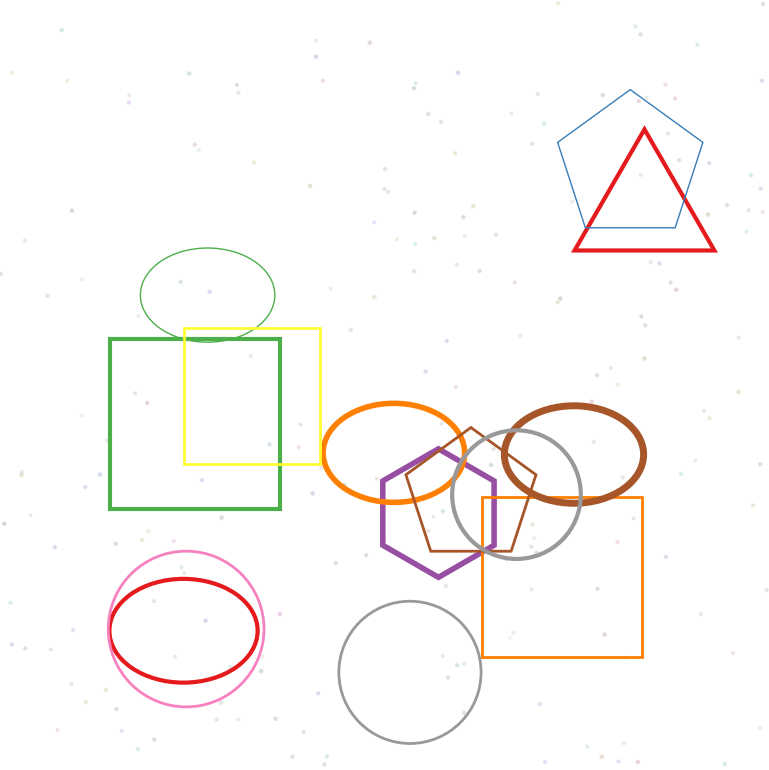[{"shape": "oval", "thickness": 1.5, "radius": 0.48, "center": [0.238, 0.181]}, {"shape": "triangle", "thickness": 1.5, "radius": 0.52, "center": [0.837, 0.727]}, {"shape": "pentagon", "thickness": 0.5, "radius": 0.5, "center": [0.819, 0.784]}, {"shape": "oval", "thickness": 0.5, "radius": 0.44, "center": [0.27, 0.617]}, {"shape": "square", "thickness": 1.5, "radius": 0.55, "center": [0.253, 0.449]}, {"shape": "hexagon", "thickness": 2, "radius": 0.42, "center": [0.569, 0.334]}, {"shape": "square", "thickness": 1, "radius": 0.52, "center": [0.73, 0.251]}, {"shape": "oval", "thickness": 2, "radius": 0.46, "center": [0.512, 0.412]}, {"shape": "square", "thickness": 1, "radius": 0.44, "center": [0.328, 0.486]}, {"shape": "pentagon", "thickness": 1, "radius": 0.44, "center": [0.612, 0.356]}, {"shape": "oval", "thickness": 2.5, "radius": 0.45, "center": [0.745, 0.41]}, {"shape": "circle", "thickness": 1, "radius": 0.51, "center": [0.242, 0.183]}, {"shape": "circle", "thickness": 1, "radius": 0.46, "center": [0.532, 0.127]}, {"shape": "circle", "thickness": 1.5, "radius": 0.42, "center": [0.671, 0.358]}]